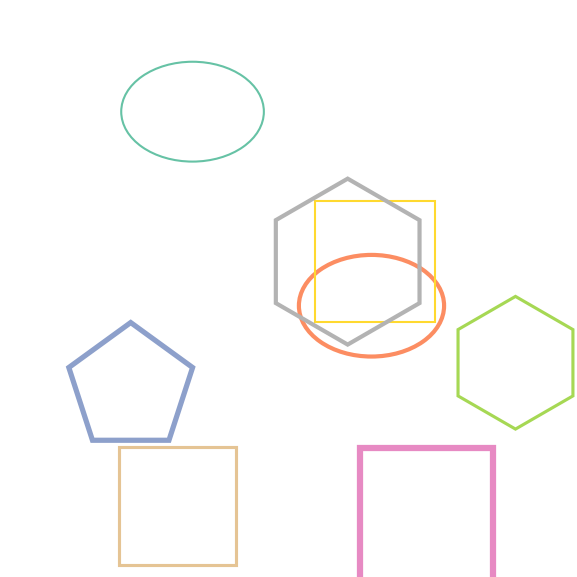[{"shape": "oval", "thickness": 1, "radius": 0.62, "center": [0.333, 0.806]}, {"shape": "oval", "thickness": 2, "radius": 0.63, "center": [0.643, 0.47]}, {"shape": "pentagon", "thickness": 2.5, "radius": 0.56, "center": [0.226, 0.328]}, {"shape": "square", "thickness": 3, "radius": 0.58, "center": [0.739, 0.108]}, {"shape": "hexagon", "thickness": 1.5, "radius": 0.57, "center": [0.893, 0.371]}, {"shape": "square", "thickness": 1, "radius": 0.52, "center": [0.649, 0.546]}, {"shape": "square", "thickness": 1.5, "radius": 0.51, "center": [0.307, 0.122]}, {"shape": "hexagon", "thickness": 2, "radius": 0.72, "center": [0.602, 0.546]}]